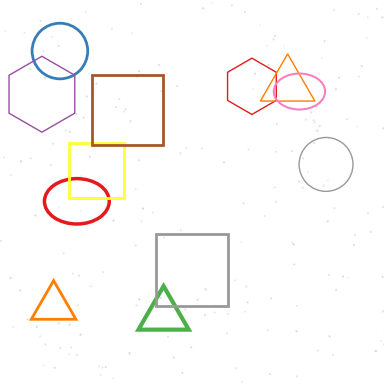[{"shape": "oval", "thickness": 2.5, "radius": 0.42, "center": [0.2, 0.477]}, {"shape": "hexagon", "thickness": 1, "radius": 0.37, "center": [0.654, 0.776]}, {"shape": "circle", "thickness": 2, "radius": 0.36, "center": [0.156, 0.867]}, {"shape": "triangle", "thickness": 3, "radius": 0.38, "center": [0.425, 0.181]}, {"shape": "hexagon", "thickness": 1, "radius": 0.49, "center": [0.109, 0.755]}, {"shape": "triangle", "thickness": 2, "radius": 0.33, "center": [0.139, 0.204]}, {"shape": "triangle", "thickness": 1, "radius": 0.41, "center": [0.747, 0.778]}, {"shape": "square", "thickness": 2, "radius": 0.36, "center": [0.25, 0.557]}, {"shape": "square", "thickness": 2, "radius": 0.46, "center": [0.331, 0.714]}, {"shape": "oval", "thickness": 1.5, "radius": 0.33, "center": [0.778, 0.762]}, {"shape": "square", "thickness": 2, "radius": 0.47, "center": [0.498, 0.298]}, {"shape": "circle", "thickness": 1, "radius": 0.35, "center": [0.847, 0.573]}]